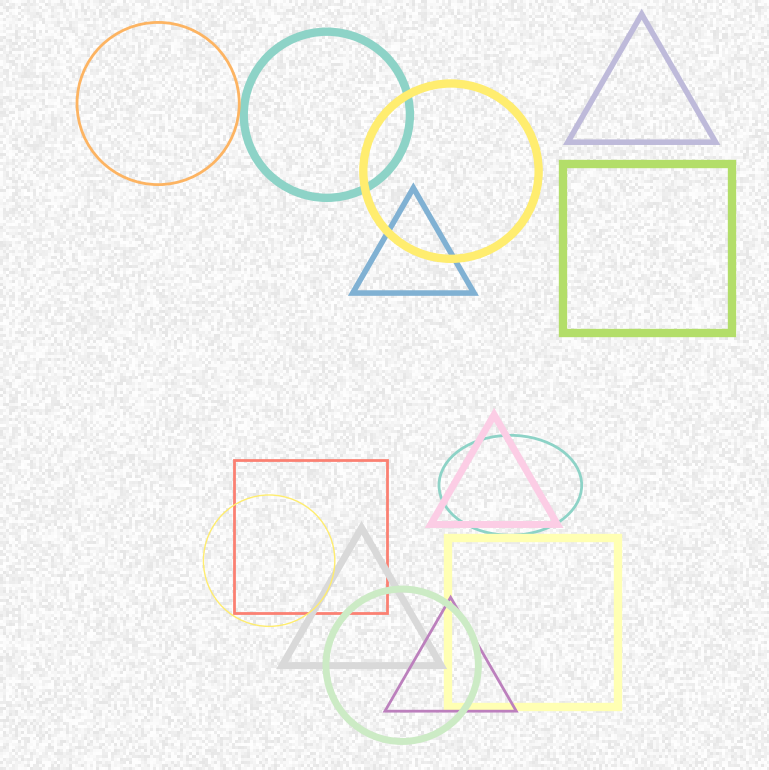[{"shape": "circle", "thickness": 3, "radius": 0.54, "center": [0.424, 0.851]}, {"shape": "oval", "thickness": 1, "radius": 0.46, "center": [0.663, 0.37]}, {"shape": "square", "thickness": 3, "radius": 0.55, "center": [0.692, 0.192]}, {"shape": "triangle", "thickness": 2, "radius": 0.55, "center": [0.833, 0.871]}, {"shape": "square", "thickness": 1, "radius": 0.5, "center": [0.404, 0.303]}, {"shape": "triangle", "thickness": 2, "radius": 0.46, "center": [0.537, 0.665]}, {"shape": "circle", "thickness": 1, "radius": 0.53, "center": [0.205, 0.866]}, {"shape": "square", "thickness": 3, "radius": 0.55, "center": [0.841, 0.677]}, {"shape": "triangle", "thickness": 2.5, "radius": 0.48, "center": [0.642, 0.366]}, {"shape": "triangle", "thickness": 2.5, "radius": 0.6, "center": [0.47, 0.195]}, {"shape": "triangle", "thickness": 1, "radius": 0.49, "center": [0.585, 0.126]}, {"shape": "circle", "thickness": 2.5, "radius": 0.49, "center": [0.522, 0.136]}, {"shape": "circle", "thickness": 0.5, "radius": 0.43, "center": [0.35, 0.272]}, {"shape": "circle", "thickness": 3, "radius": 0.57, "center": [0.586, 0.778]}]